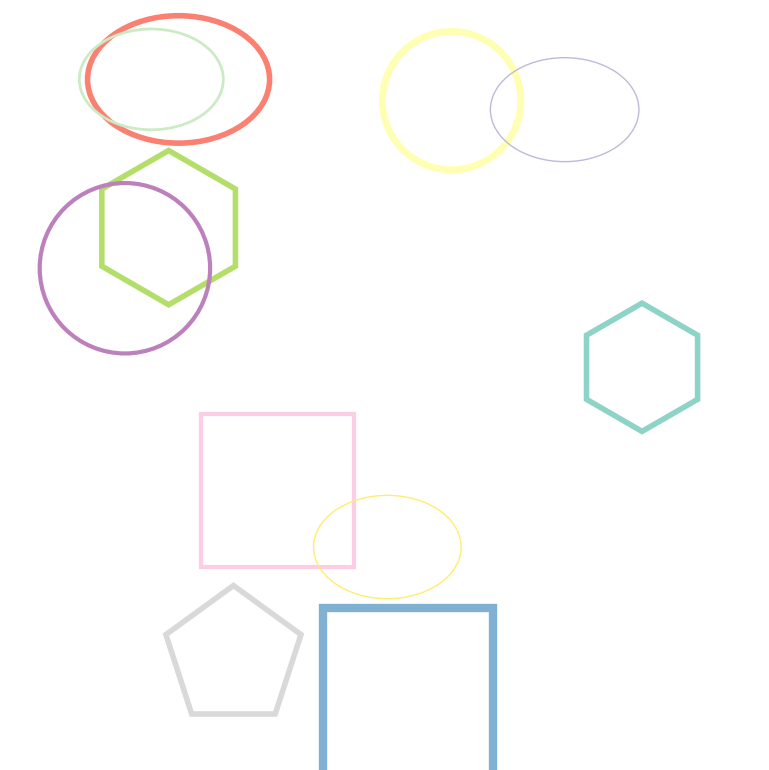[{"shape": "hexagon", "thickness": 2, "radius": 0.42, "center": [0.834, 0.523]}, {"shape": "circle", "thickness": 2.5, "radius": 0.45, "center": [0.587, 0.869]}, {"shape": "oval", "thickness": 0.5, "radius": 0.48, "center": [0.733, 0.858]}, {"shape": "oval", "thickness": 2, "radius": 0.59, "center": [0.232, 0.897]}, {"shape": "square", "thickness": 3, "radius": 0.55, "center": [0.529, 0.1]}, {"shape": "hexagon", "thickness": 2, "radius": 0.5, "center": [0.219, 0.704]}, {"shape": "square", "thickness": 1.5, "radius": 0.5, "center": [0.361, 0.363]}, {"shape": "pentagon", "thickness": 2, "radius": 0.46, "center": [0.303, 0.147]}, {"shape": "circle", "thickness": 1.5, "radius": 0.55, "center": [0.162, 0.652]}, {"shape": "oval", "thickness": 1, "radius": 0.47, "center": [0.197, 0.897]}, {"shape": "oval", "thickness": 0.5, "radius": 0.48, "center": [0.503, 0.29]}]